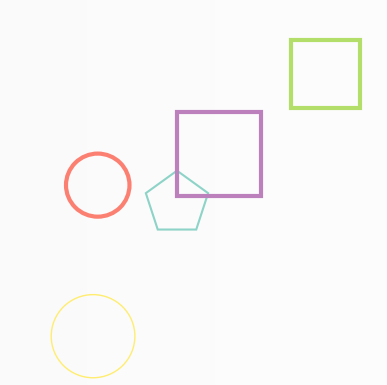[{"shape": "pentagon", "thickness": 1.5, "radius": 0.42, "center": [0.457, 0.472]}, {"shape": "circle", "thickness": 3, "radius": 0.41, "center": [0.252, 0.519]}, {"shape": "square", "thickness": 3, "radius": 0.44, "center": [0.841, 0.808]}, {"shape": "square", "thickness": 3, "radius": 0.55, "center": [0.565, 0.599]}, {"shape": "circle", "thickness": 1, "radius": 0.54, "center": [0.24, 0.127]}]